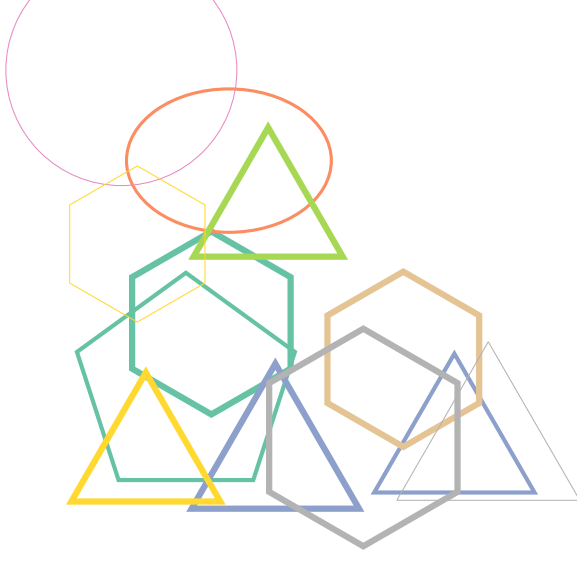[{"shape": "pentagon", "thickness": 2, "radius": 0.99, "center": [0.322, 0.328]}, {"shape": "hexagon", "thickness": 3, "radius": 0.79, "center": [0.366, 0.44]}, {"shape": "oval", "thickness": 1.5, "radius": 0.89, "center": [0.396, 0.721]}, {"shape": "triangle", "thickness": 2, "radius": 0.8, "center": [0.787, 0.226]}, {"shape": "triangle", "thickness": 3, "radius": 0.84, "center": [0.477, 0.202]}, {"shape": "circle", "thickness": 0.5, "radius": 1.0, "center": [0.21, 0.878]}, {"shape": "triangle", "thickness": 3, "radius": 0.75, "center": [0.464, 0.629]}, {"shape": "hexagon", "thickness": 0.5, "radius": 0.68, "center": [0.238, 0.577]}, {"shape": "triangle", "thickness": 3, "radius": 0.74, "center": [0.252, 0.205]}, {"shape": "hexagon", "thickness": 3, "radius": 0.76, "center": [0.698, 0.377]}, {"shape": "hexagon", "thickness": 3, "radius": 0.94, "center": [0.629, 0.242]}, {"shape": "triangle", "thickness": 0.5, "radius": 0.91, "center": [0.846, 0.224]}]